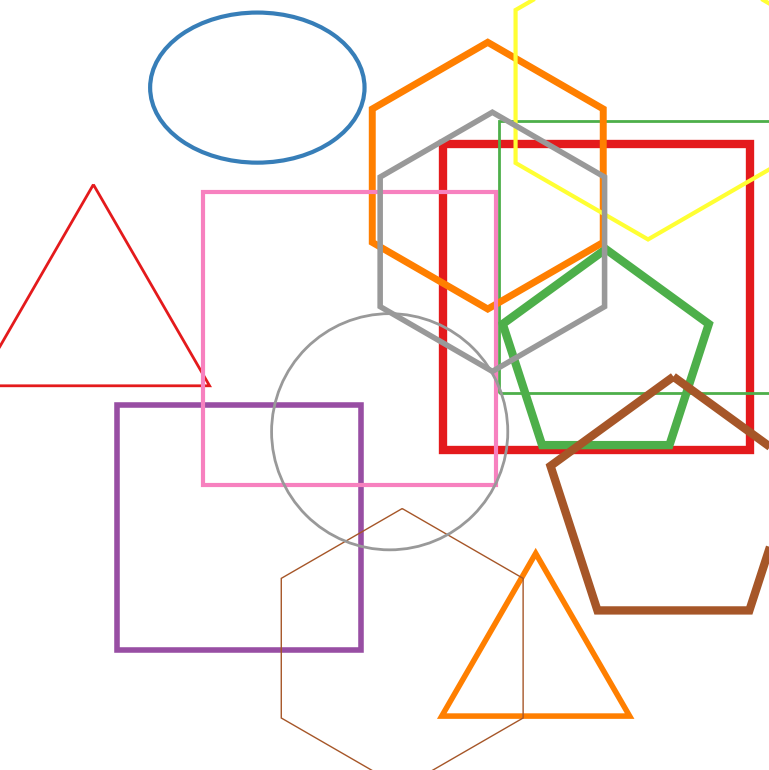[{"shape": "square", "thickness": 3, "radius": 0.99, "center": [0.774, 0.614]}, {"shape": "triangle", "thickness": 1, "radius": 0.87, "center": [0.121, 0.586]}, {"shape": "oval", "thickness": 1.5, "radius": 0.7, "center": [0.334, 0.886]}, {"shape": "square", "thickness": 1, "radius": 0.88, "center": [0.825, 0.666]}, {"shape": "pentagon", "thickness": 3, "radius": 0.7, "center": [0.787, 0.536]}, {"shape": "square", "thickness": 2, "radius": 0.79, "center": [0.31, 0.315]}, {"shape": "triangle", "thickness": 2, "radius": 0.7, "center": [0.696, 0.14]}, {"shape": "hexagon", "thickness": 2.5, "radius": 0.87, "center": [0.633, 0.772]}, {"shape": "hexagon", "thickness": 1.5, "radius": 0.99, "center": [0.842, 0.888]}, {"shape": "hexagon", "thickness": 0.5, "radius": 0.91, "center": [0.522, 0.158]}, {"shape": "pentagon", "thickness": 3, "radius": 0.84, "center": [0.875, 0.343]}, {"shape": "square", "thickness": 1.5, "radius": 0.95, "center": [0.454, 0.56]}, {"shape": "hexagon", "thickness": 2, "radius": 0.84, "center": [0.639, 0.686]}, {"shape": "circle", "thickness": 1, "radius": 0.77, "center": [0.506, 0.439]}]